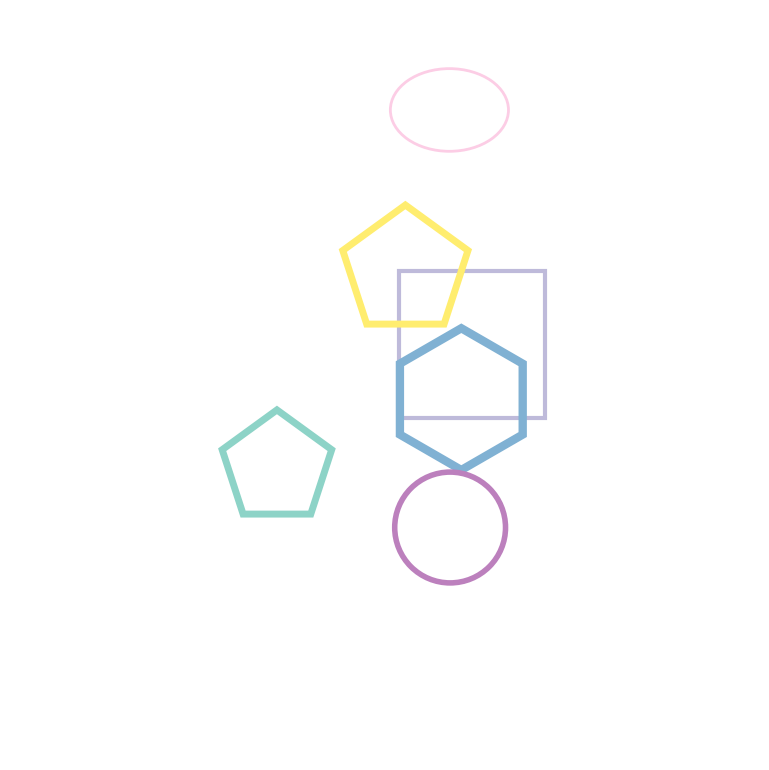[{"shape": "pentagon", "thickness": 2.5, "radius": 0.37, "center": [0.36, 0.393]}, {"shape": "square", "thickness": 1.5, "radius": 0.47, "center": [0.613, 0.553]}, {"shape": "hexagon", "thickness": 3, "radius": 0.46, "center": [0.599, 0.482]}, {"shape": "oval", "thickness": 1, "radius": 0.38, "center": [0.584, 0.857]}, {"shape": "circle", "thickness": 2, "radius": 0.36, "center": [0.585, 0.315]}, {"shape": "pentagon", "thickness": 2.5, "radius": 0.43, "center": [0.526, 0.648]}]